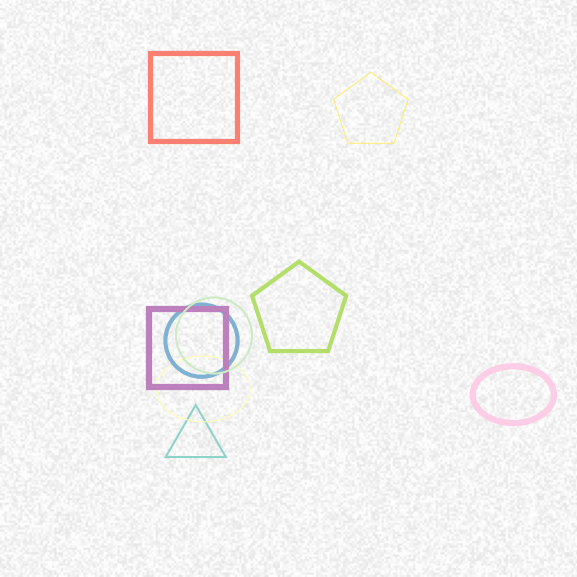[{"shape": "triangle", "thickness": 1, "radius": 0.3, "center": [0.339, 0.238]}, {"shape": "oval", "thickness": 0.5, "radius": 0.41, "center": [0.352, 0.326]}, {"shape": "square", "thickness": 2.5, "radius": 0.38, "center": [0.335, 0.832]}, {"shape": "circle", "thickness": 2, "radius": 0.31, "center": [0.349, 0.409]}, {"shape": "pentagon", "thickness": 2, "radius": 0.43, "center": [0.518, 0.461]}, {"shape": "oval", "thickness": 3, "radius": 0.35, "center": [0.889, 0.316]}, {"shape": "square", "thickness": 3, "radius": 0.34, "center": [0.325, 0.397]}, {"shape": "circle", "thickness": 1, "radius": 0.33, "center": [0.37, 0.418]}, {"shape": "pentagon", "thickness": 0.5, "radius": 0.34, "center": [0.642, 0.806]}]